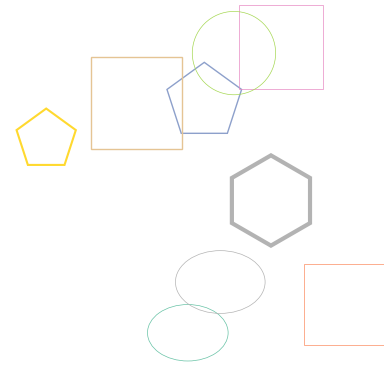[{"shape": "oval", "thickness": 0.5, "radius": 0.52, "center": [0.488, 0.136]}, {"shape": "square", "thickness": 0.5, "radius": 0.53, "center": [0.894, 0.209]}, {"shape": "pentagon", "thickness": 1, "radius": 0.51, "center": [0.531, 0.736]}, {"shape": "square", "thickness": 0.5, "radius": 0.54, "center": [0.73, 0.877]}, {"shape": "circle", "thickness": 0.5, "radius": 0.54, "center": [0.608, 0.862]}, {"shape": "pentagon", "thickness": 1.5, "radius": 0.4, "center": [0.12, 0.637]}, {"shape": "square", "thickness": 1, "radius": 0.59, "center": [0.355, 0.733]}, {"shape": "oval", "thickness": 0.5, "radius": 0.58, "center": [0.572, 0.267]}, {"shape": "hexagon", "thickness": 3, "radius": 0.59, "center": [0.704, 0.479]}]